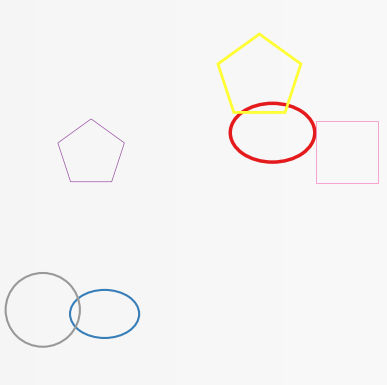[{"shape": "oval", "thickness": 2.5, "radius": 0.55, "center": [0.703, 0.655]}, {"shape": "oval", "thickness": 1.5, "radius": 0.45, "center": [0.27, 0.185]}, {"shape": "pentagon", "thickness": 0.5, "radius": 0.45, "center": [0.235, 0.601]}, {"shape": "pentagon", "thickness": 2, "radius": 0.56, "center": [0.67, 0.799]}, {"shape": "square", "thickness": 0.5, "radius": 0.4, "center": [0.895, 0.605]}, {"shape": "circle", "thickness": 1.5, "radius": 0.48, "center": [0.11, 0.195]}]